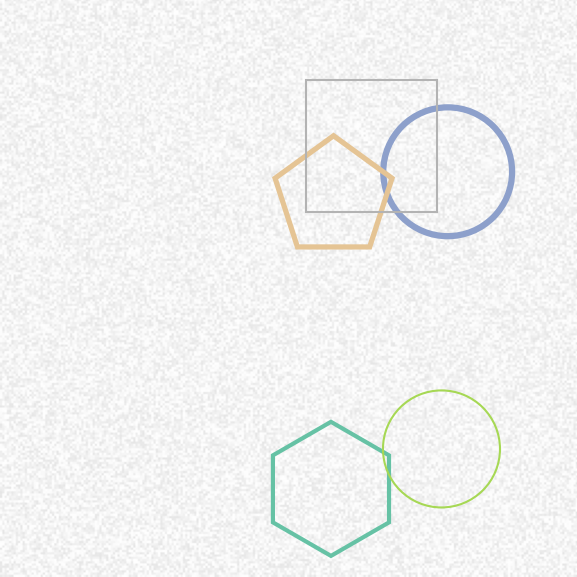[{"shape": "hexagon", "thickness": 2, "radius": 0.58, "center": [0.573, 0.153]}, {"shape": "circle", "thickness": 3, "radius": 0.56, "center": [0.775, 0.702]}, {"shape": "circle", "thickness": 1, "radius": 0.51, "center": [0.764, 0.222]}, {"shape": "pentagon", "thickness": 2.5, "radius": 0.53, "center": [0.578, 0.658]}, {"shape": "square", "thickness": 1, "radius": 0.57, "center": [0.643, 0.746]}]